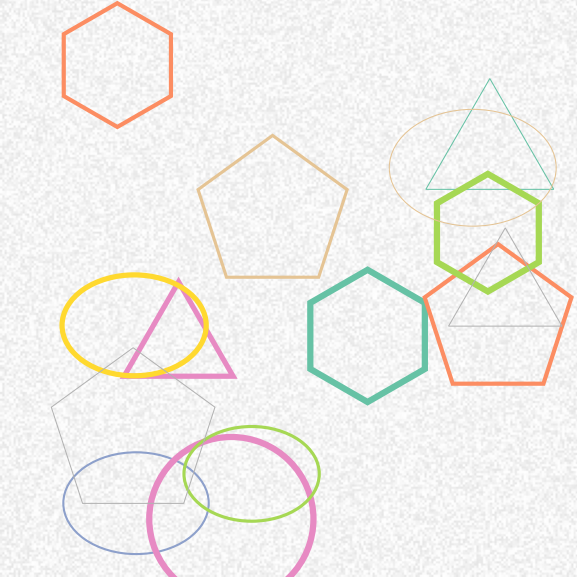[{"shape": "triangle", "thickness": 0.5, "radius": 0.64, "center": [0.848, 0.735]}, {"shape": "hexagon", "thickness": 3, "radius": 0.57, "center": [0.637, 0.417]}, {"shape": "hexagon", "thickness": 2, "radius": 0.54, "center": [0.203, 0.886]}, {"shape": "pentagon", "thickness": 2, "radius": 0.67, "center": [0.862, 0.443]}, {"shape": "oval", "thickness": 1, "radius": 0.63, "center": [0.236, 0.128]}, {"shape": "circle", "thickness": 3, "radius": 0.71, "center": [0.401, 0.1]}, {"shape": "triangle", "thickness": 2.5, "radius": 0.54, "center": [0.309, 0.402]}, {"shape": "oval", "thickness": 1.5, "radius": 0.59, "center": [0.436, 0.179]}, {"shape": "hexagon", "thickness": 3, "radius": 0.51, "center": [0.845, 0.596]}, {"shape": "oval", "thickness": 2.5, "radius": 0.62, "center": [0.232, 0.436]}, {"shape": "pentagon", "thickness": 1.5, "radius": 0.68, "center": [0.472, 0.629]}, {"shape": "oval", "thickness": 0.5, "radius": 0.72, "center": [0.819, 0.709]}, {"shape": "triangle", "thickness": 0.5, "radius": 0.57, "center": [0.875, 0.491]}, {"shape": "pentagon", "thickness": 0.5, "radius": 0.74, "center": [0.231, 0.248]}]